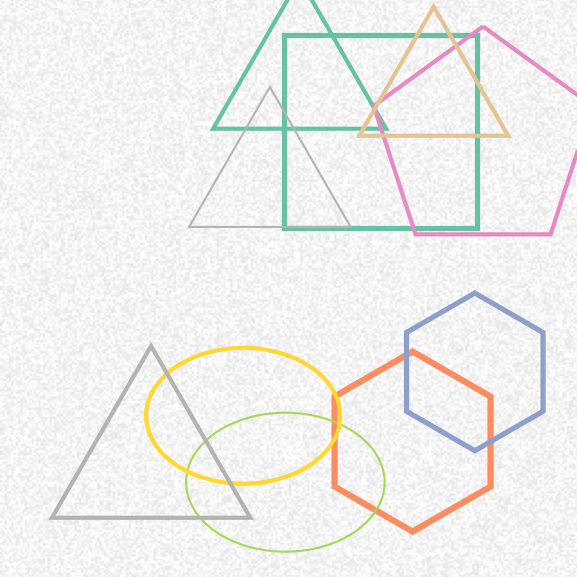[{"shape": "square", "thickness": 2.5, "radius": 0.84, "center": [0.658, 0.771]}, {"shape": "triangle", "thickness": 2, "radius": 0.87, "center": [0.519, 0.863]}, {"shape": "hexagon", "thickness": 3, "radius": 0.78, "center": [0.714, 0.235]}, {"shape": "hexagon", "thickness": 2.5, "radius": 0.68, "center": [0.822, 0.355]}, {"shape": "pentagon", "thickness": 2, "radius": 1.0, "center": [0.836, 0.754]}, {"shape": "oval", "thickness": 1, "radius": 0.86, "center": [0.494, 0.164]}, {"shape": "oval", "thickness": 2, "radius": 0.84, "center": [0.421, 0.279]}, {"shape": "triangle", "thickness": 2, "radius": 0.74, "center": [0.751, 0.839]}, {"shape": "triangle", "thickness": 1, "radius": 0.81, "center": [0.467, 0.687]}, {"shape": "triangle", "thickness": 2, "radius": 0.99, "center": [0.262, 0.202]}]